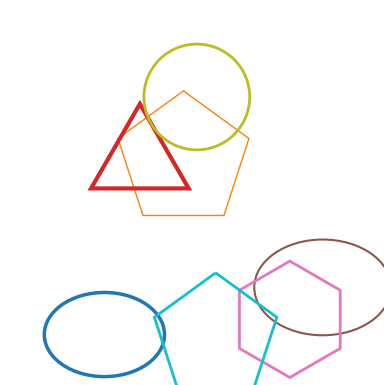[{"shape": "oval", "thickness": 2.5, "radius": 0.78, "center": [0.271, 0.131]}, {"shape": "pentagon", "thickness": 1, "radius": 0.89, "center": [0.476, 0.585]}, {"shape": "triangle", "thickness": 3, "radius": 0.73, "center": [0.363, 0.584]}, {"shape": "oval", "thickness": 1.5, "radius": 0.89, "center": [0.838, 0.254]}, {"shape": "hexagon", "thickness": 2, "radius": 0.76, "center": [0.753, 0.171]}, {"shape": "circle", "thickness": 2, "radius": 0.69, "center": [0.511, 0.748]}, {"shape": "pentagon", "thickness": 2, "radius": 0.84, "center": [0.56, 0.124]}]